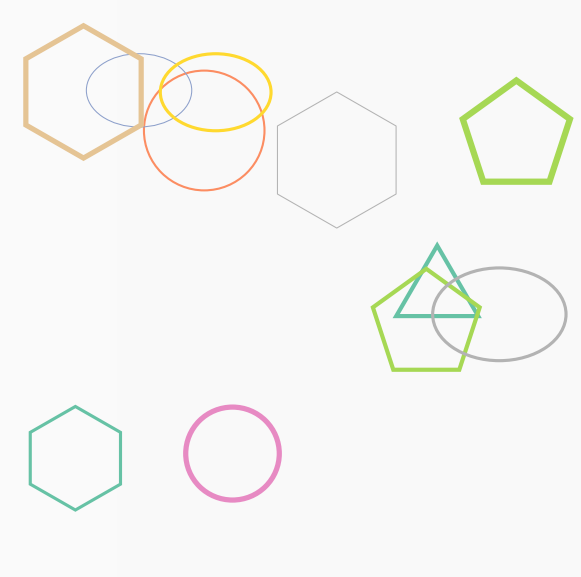[{"shape": "triangle", "thickness": 2, "radius": 0.41, "center": [0.752, 0.493]}, {"shape": "hexagon", "thickness": 1.5, "radius": 0.45, "center": [0.13, 0.206]}, {"shape": "circle", "thickness": 1, "radius": 0.52, "center": [0.351, 0.773]}, {"shape": "oval", "thickness": 0.5, "radius": 0.45, "center": [0.239, 0.843]}, {"shape": "circle", "thickness": 2.5, "radius": 0.4, "center": [0.4, 0.214]}, {"shape": "pentagon", "thickness": 2, "radius": 0.48, "center": [0.733, 0.437]}, {"shape": "pentagon", "thickness": 3, "radius": 0.48, "center": [0.888, 0.763]}, {"shape": "oval", "thickness": 1.5, "radius": 0.48, "center": [0.371, 0.839]}, {"shape": "hexagon", "thickness": 2.5, "radius": 0.57, "center": [0.144, 0.84]}, {"shape": "oval", "thickness": 1.5, "radius": 0.57, "center": [0.859, 0.455]}, {"shape": "hexagon", "thickness": 0.5, "radius": 0.59, "center": [0.579, 0.722]}]